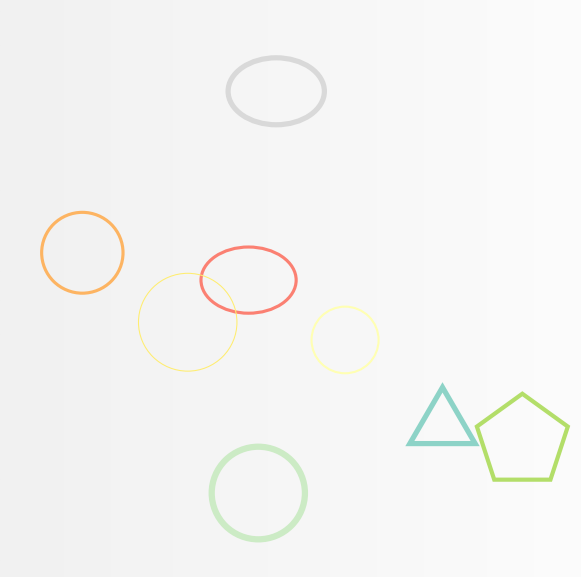[{"shape": "triangle", "thickness": 2.5, "radius": 0.32, "center": [0.761, 0.263]}, {"shape": "circle", "thickness": 1, "radius": 0.29, "center": [0.594, 0.41]}, {"shape": "oval", "thickness": 1.5, "radius": 0.41, "center": [0.428, 0.514]}, {"shape": "circle", "thickness": 1.5, "radius": 0.35, "center": [0.142, 0.561]}, {"shape": "pentagon", "thickness": 2, "radius": 0.41, "center": [0.899, 0.235]}, {"shape": "oval", "thickness": 2.5, "radius": 0.41, "center": [0.475, 0.841]}, {"shape": "circle", "thickness": 3, "radius": 0.4, "center": [0.444, 0.145]}, {"shape": "circle", "thickness": 0.5, "radius": 0.42, "center": [0.323, 0.441]}]